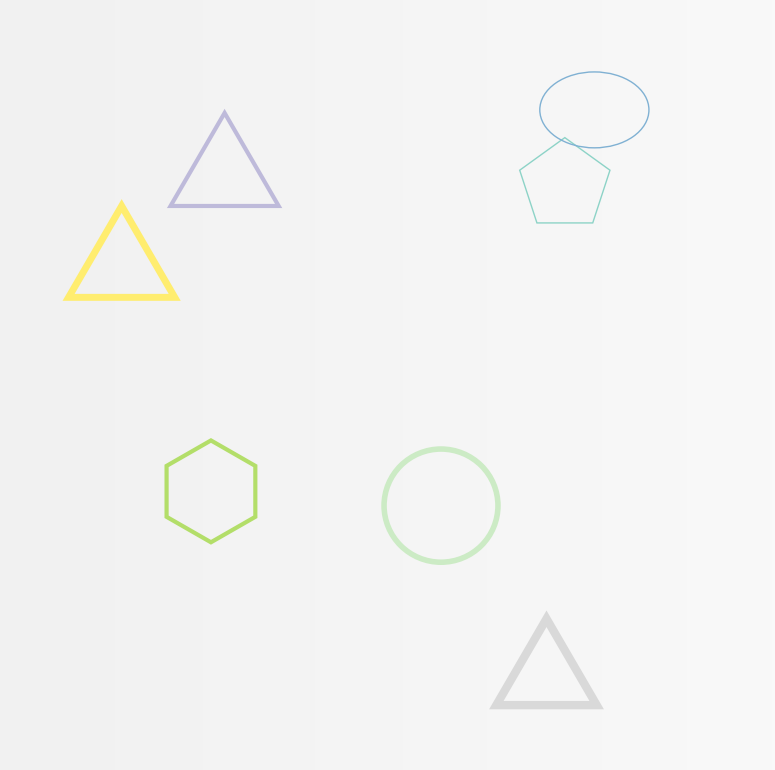[{"shape": "pentagon", "thickness": 0.5, "radius": 0.31, "center": [0.729, 0.76]}, {"shape": "triangle", "thickness": 1.5, "radius": 0.4, "center": [0.29, 0.773]}, {"shape": "oval", "thickness": 0.5, "radius": 0.35, "center": [0.767, 0.857]}, {"shape": "hexagon", "thickness": 1.5, "radius": 0.33, "center": [0.272, 0.362]}, {"shape": "triangle", "thickness": 3, "radius": 0.37, "center": [0.705, 0.122]}, {"shape": "circle", "thickness": 2, "radius": 0.37, "center": [0.569, 0.343]}, {"shape": "triangle", "thickness": 2.5, "radius": 0.4, "center": [0.157, 0.653]}]